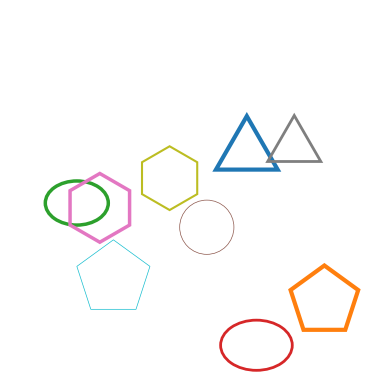[{"shape": "triangle", "thickness": 3, "radius": 0.46, "center": [0.641, 0.606]}, {"shape": "pentagon", "thickness": 3, "radius": 0.46, "center": [0.843, 0.218]}, {"shape": "oval", "thickness": 2.5, "radius": 0.41, "center": [0.2, 0.473]}, {"shape": "oval", "thickness": 2, "radius": 0.47, "center": [0.666, 0.103]}, {"shape": "circle", "thickness": 0.5, "radius": 0.35, "center": [0.537, 0.41]}, {"shape": "hexagon", "thickness": 2.5, "radius": 0.45, "center": [0.259, 0.46]}, {"shape": "triangle", "thickness": 2, "radius": 0.4, "center": [0.764, 0.62]}, {"shape": "hexagon", "thickness": 1.5, "radius": 0.41, "center": [0.441, 0.537]}, {"shape": "pentagon", "thickness": 0.5, "radius": 0.5, "center": [0.295, 0.277]}]